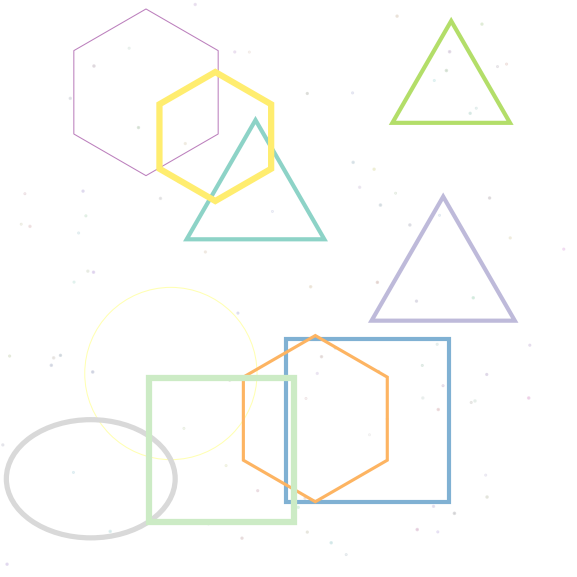[{"shape": "triangle", "thickness": 2, "radius": 0.69, "center": [0.442, 0.654]}, {"shape": "circle", "thickness": 0.5, "radius": 0.75, "center": [0.296, 0.352]}, {"shape": "triangle", "thickness": 2, "radius": 0.72, "center": [0.767, 0.515]}, {"shape": "square", "thickness": 2, "radius": 0.71, "center": [0.636, 0.272]}, {"shape": "hexagon", "thickness": 1.5, "radius": 0.72, "center": [0.546, 0.274]}, {"shape": "triangle", "thickness": 2, "radius": 0.59, "center": [0.781, 0.845]}, {"shape": "oval", "thickness": 2.5, "radius": 0.73, "center": [0.157, 0.17]}, {"shape": "hexagon", "thickness": 0.5, "radius": 0.72, "center": [0.253, 0.839]}, {"shape": "square", "thickness": 3, "radius": 0.63, "center": [0.384, 0.22]}, {"shape": "hexagon", "thickness": 3, "radius": 0.56, "center": [0.373, 0.763]}]